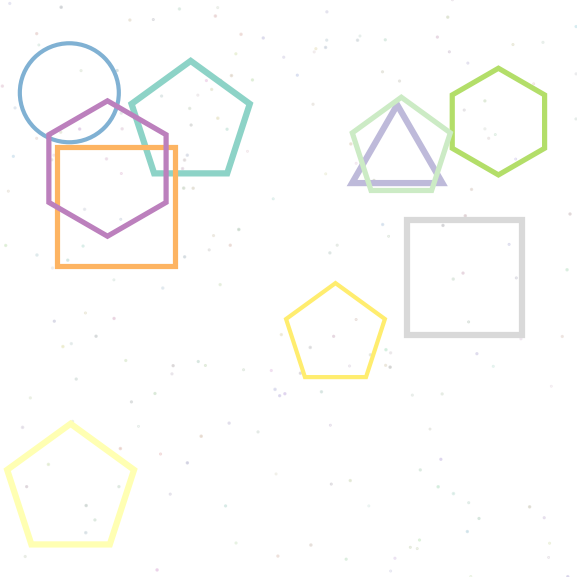[{"shape": "pentagon", "thickness": 3, "radius": 0.54, "center": [0.33, 0.786]}, {"shape": "pentagon", "thickness": 3, "radius": 0.58, "center": [0.122, 0.15]}, {"shape": "triangle", "thickness": 3, "radius": 0.45, "center": [0.688, 0.727]}, {"shape": "circle", "thickness": 2, "radius": 0.43, "center": [0.12, 0.839]}, {"shape": "square", "thickness": 2.5, "radius": 0.51, "center": [0.201, 0.642]}, {"shape": "hexagon", "thickness": 2.5, "radius": 0.46, "center": [0.863, 0.789]}, {"shape": "square", "thickness": 3, "radius": 0.5, "center": [0.805, 0.518]}, {"shape": "hexagon", "thickness": 2.5, "radius": 0.59, "center": [0.186, 0.707]}, {"shape": "pentagon", "thickness": 2.5, "radius": 0.45, "center": [0.695, 0.741]}, {"shape": "pentagon", "thickness": 2, "radius": 0.45, "center": [0.581, 0.419]}]